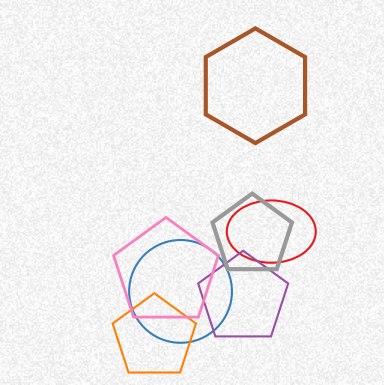[{"shape": "oval", "thickness": 1.5, "radius": 0.58, "center": [0.705, 0.398]}, {"shape": "circle", "thickness": 1.5, "radius": 0.67, "center": [0.469, 0.243]}, {"shape": "pentagon", "thickness": 1.5, "radius": 0.61, "center": [0.632, 0.226]}, {"shape": "pentagon", "thickness": 1.5, "radius": 0.57, "center": [0.401, 0.125]}, {"shape": "hexagon", "thickness": 3, "radius": 0.74, "center": [0.663, 0.777]}, {"shape": "pentagon", "thickness": 2, "radius": 0.72, "center": [0.431, 0.292]}, {"shape": "pentagon", "thickness": 3, "radius": 0.54, "center": [0.655, 0.389]}]